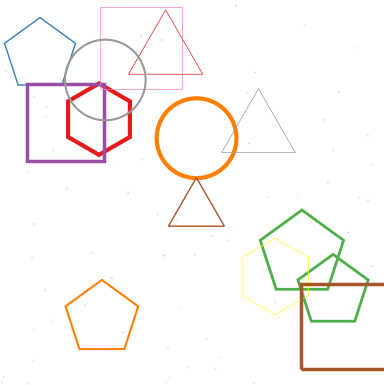[{"shape": "hexagon", "thickness": 3, "radius": 0.46, "center": [0.257, 0.69]}, {"shape": "triangle", "thickness": 0.5, "radius": 0.56, "center": [0.43, 0.863]}, {"shape": "pentagon", "thickness": 1, "radius": 0.48, "center": [0.104, 0.858]}, {"shape": "pentagon", "thickness": 2, "radius": 0.57, "center": [0.784, 0.341]}, {"shape": "pentagon", "thickness": 2, "radius": 0.48, "center": [0.865, 0.243]}, {"shape": "square", "thickness": 2.5, "radius": 0.5, "center": [0.17, 0.682]}, {"shape": "pentagon", "thickness": 1.5, "radius": 0.5, "center": [0.265, 0.174]}, {"shape": "circle", "thickness": 3, "radius": 0.52, "center": [0.511, 0.641]}, {"shape": "hexagon", "thickness": 0.5, "radius": 0.5, "center": [0.715, 0.282]}, {"shape": "triangle", "thickness": 1, "radius": 0.42, "center": [0.51, 0.454]}, {"shape": "square", "thickness": 2.5, "radius": 0.55, "center": [0.893, 0.153]}, {"shape": "square", "thickness": 0.5, "radius": 0.54, "center": [0.366, 0.875]}, {"shape": "circle", "thickness": 1.5, "radius": 0.52, "center": [0.274, 0.792]}, {"shape": "triangle", "thickness": 0.5, "radius": 0.55, "center": [0.671, 0.659]}]